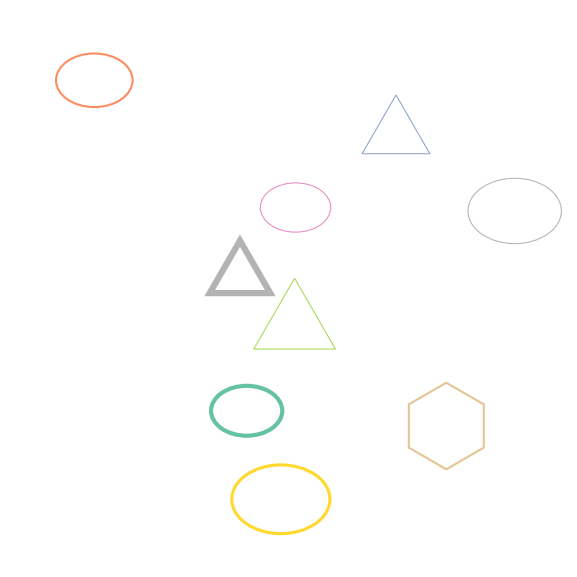[{"shape": "oval", "thickness": 2, "radius": 0.31, "center": [0.427, 0.288]}, {"shape": "oval", "thickness": 1, "radius": 0.33, "center": [0.163, 0.86]}, {"shape": "triangle", "thickness": 0.5, "radius": 0.34, "center": [0.686, 0.767]}, {"shape": "oval", "thickness": 0.5, "radius": 0.3, "center": [0.512, 0.64]}, {"shape": "triangle", "thickness": 0.5, "radius": 0.41, "center": [0.51, 0.435]}, {"shape": "oval", "thickness": 1.5, "radius": 0.42, "center": [0.486, 0.135]}, {"shape": "hexagon", "thickness": 1, "radius": 0.37, "center": [0.773, 0.261]}, {"shape": "oval", "thickness": 0.5, "radius": 0.4, "center": [0.891, 0.634]}, {"shape": "triangle", "thickness": 3, "radius": 0.3, "center": [0.416, 0.522]}]